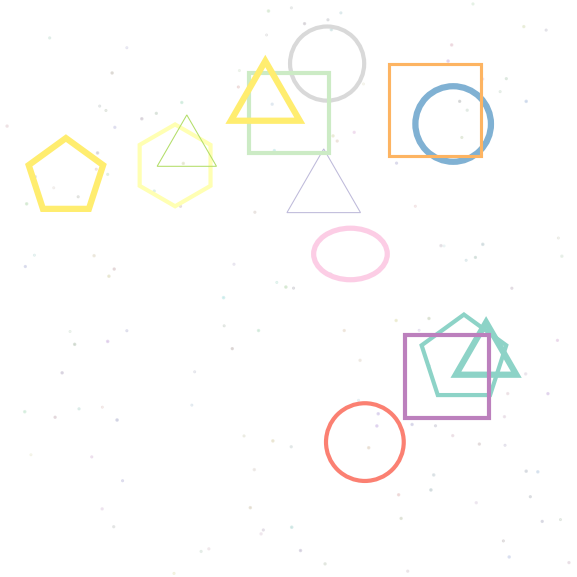[{"shape": "pentagon", "thickness": 2, "radius": 0.39, "center": [0.803, 0.377]}, {"shape": "triangle", "thickness": 3, "radius": 0.3, "center": [0.842, 0.38]}, {"shape": "hexagon", "thickness": 2, "radius": 0.35, "center": [0.303, 0.713]}, {"shape": "triangle", "thickness": 0.5, "radius": 0.37, "center": [0.561, 0.668]}, {"shape": "circle", "thickness": 2, "radius": 0.34, "center": [0.632, 0.234]}, {"shape": "circle", "thickness": 3, "radius": 0.33, "center": [0.785, 0.784]}, {"shape": "square", "thickness": 1.5, "radius": 0.4, "center": [0.754, 0.808]}, {"shape": "triangle", "thickness": 0.5, "radius": 0.3, "center": [0.323, 0.741]}, {"shape": "oval", "thickness": 2.5, "radius": 0.32, "center": [0.607, 0.559]}, {"shape": "circle", "thickness": 2, "radius": 0.32, "center": [0.566, 0.889]}, {"shape": "square", "thickness": 2, "radius": 0.36, "center": [0.774, 0.347]}, {"shape": "square", "thickness": 2, "radius": 0.35, "center": [0.501, 0.803]}, {"shape": "triangle", "thickness": 3, "radius": 0.34, "center": [0.459, 0.825]}, {"shape": "pentagon", "thickness": 3, "radius": 0.34, "center": [0.114, 0.692]}]